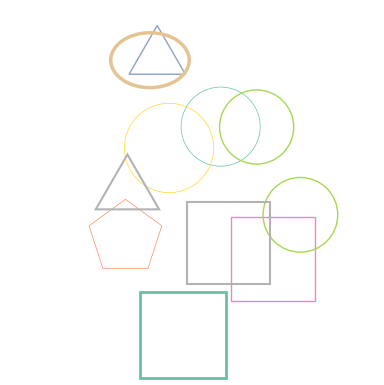[{"shape": "square", "thickness": 2, "radius": 0.56, "center": [0.476, 0.13]}, {"shape": "circle", "thickness": 0.5, "radius": 0.51, "center": [0.573, 0.671]}, {"shape": "pentagon", "thickness": 0.5, "radius": 0.5, "center": [0.326, 0.383]}, {"shape": "triangle", "thickness": 1, "radius": 0.42, "center": [0.408, 0.849]}, {"shape": "square", "thickness": 1, "radius": 0.55, "center": [0.709, 0.327]}, {"shape": "circle", "thickness": 1, "radius": 0.48, "center": [0.667, 0.67]}, {"shape": "circle", "thickness": 1, "radius": 0.48, "center": [0.78, 0.442]}, {"shape": "circle", "thickness": 0.5, "radius": 0.58, "center": [0.439, 0.616]}, {"shape": "oval", "thickness": 2.5, "radius": 0.51, "center": [0.39, 0.844]}, {"shape": "square", "thickness": 1.5, "radius": 0.53, "center": [0.593, 0.369]}, {"shape": "triangle", "thickness": 1.5, "radius": 0.47, "center": [0.331, 0.504]}]